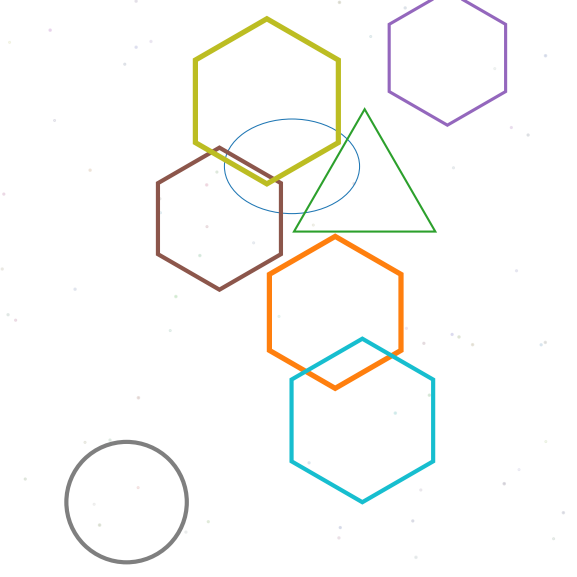[{"shape": "oval", "thickness": 0.5, "radius": 0.59, "center": [0.506, 0.711]}, {"shape": "hexagon", "thickness": 2.5, "radius": 0.66, "center": [0.58, 0.458]}, {"shape": "triangle", "thickness": 1, "radius": 0.71, "center": [0.631, 0.669]}, {"shape": "hexagon", "thickness": 1.5, "radius": 0.58, "center": [0.775, 0.899]}, {"shape": "hexagon", "thickness": 2, "radius": 0.61, "center": [0.38, 0.62]}, {"shape": "circle", "thickness": 2, "radius": 0.52, "center": [0.219, 0.13]}, {"shape": "hexagon", "thickness": 2.5, "radius": 0.71, "center": [0.462, 0.824]}, {"shape": "hexagon", "thickness": 2, "radius": 0.71, "center": [0.627, 0.271]}]